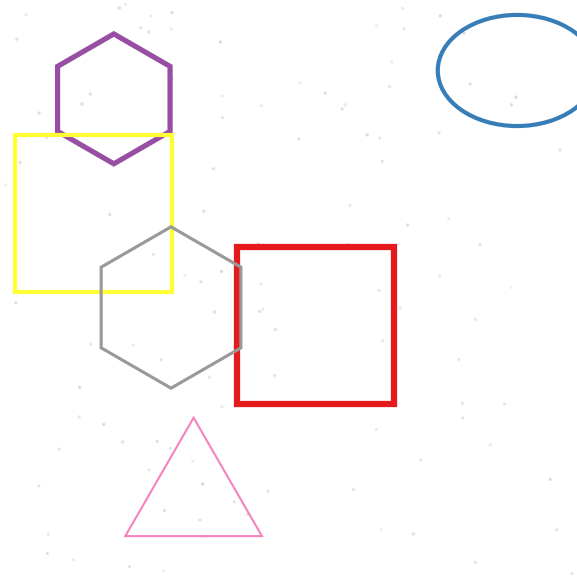[{"shape": "square", "thickness": 3, "radius": 0.68, "center": [0.546, 0.436]}, {"shape": "oval", "thickness": 2, "radius": 0.69, "center": [0.895, 0.877]}, {"shape": "hexagon", "thickness": 2.5, "radius": 0.56, "center": [0.197, 0.828]}, {"shape": "square", "thickness": 2, "radius": 0.68, "center": [0.162, 0.629]}, {"shape": "triangle", "thickness": 1, "radius": 0.68, "center": [0.335, 0.139]}, {"shape": "hexagon", "thickness": 1.5, "radius": 0.7, "center": [0.296, 0.467]}]